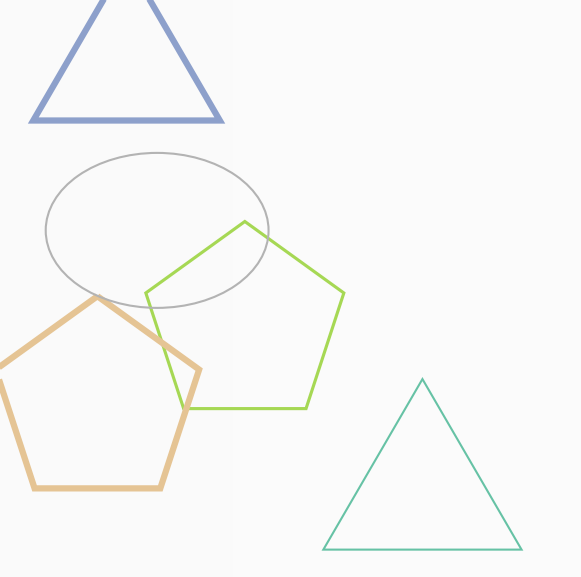[{"shape": "triangle", "thickness": 1, "radius": 0.98, "center": [0.727, 0.146]}, {"shape": "triangle", "thickness": 3, "radius": 0.93, "center": [0.218, 0.883]}, {"shape": "pentagon", "thickness": 1.5, "radius": 0.9, "center": [0.421, 0.436]}, {"shape": "pentagon", "thickness": 3, "radius": 0.92, "center": [0.168, 0.302]}, {"shape": "oval", "thickness": 1, "radius": 0.96, "center": [0.27, 0.6]}]